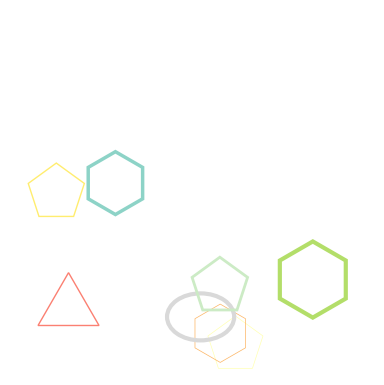[{"shape": "hexagon", "thickness": 2.5, "radius": 0.41, "center": [0.3, 0.524]}, {"shape": "pentagon", "thickness": 0.5, "radius": 0.38, "center": [0.612, 0.104]}, {"shape": "triangle", "thickness": 1, "radius": 0.46, "center": [0.178, 0.2]}, {"shape": "hexagon", "thickness": 0.5, "radius": 0.38, "center": [0.572, 0.134]}, {"shape": "hexagon", "thickness": 3, "radius": 0.49, "center": [0.812, 0.274]}, {"shape": "oval", "thickness": 3, "radius": 0.44, "center": [0.521, 0.177]}, {"shape": "pentagon", "thickness": 2, "radius": 0.38, "center": [0.571, 0.256]}, {"shape": "pentagon", "thickness": 1, "radius": 0.38, "center": [0.146, 0.5]}]